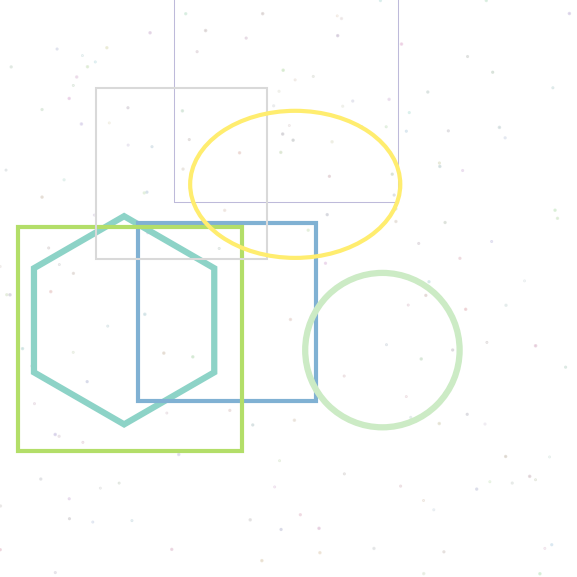[{"shape": "hexagon", "thickness": 3, "radius": 0.9, "center": [0.215, 0.445]}, {"shape": "square", "thickness": 0.5, "radius": 0.97, "center": [0.495, 0.843]}, {"shape": "square", "thickness": 2, "radius": 0.77, "center": [0.393, 0.459]}, {"shape": "square", "thickness": 2, "radius": 0.97, "center": [0.225, 0.412]}, {"shape": "square", "thickness": 1, "radius": 0.74, "center": [0.314, 0.699]}, {"shape": "circle", "thickness": 3, "radius": 0.67, "center": [0.662, 0.393]}, {"shape": "oval", "thickness": 2, "radius": 0.91, "center": [0.511, 0.68]}]